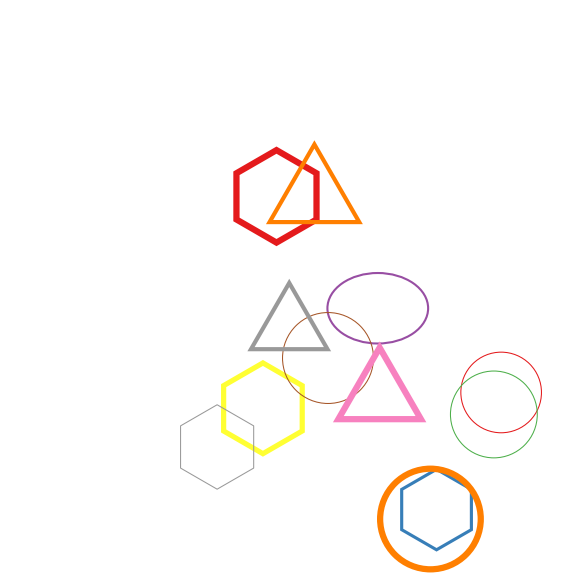[{"shape": "hexagon", "thickness": 3, "radius": 0.4, "center": [0.479, 0.659]}, {"shape": "circle", "thickness": 0.5, "radius": 0.35, "center": [0.868, 0.32]}, {"shape": "hexagon", "thickness": 1.5, "radius": 0.35, "center": [0.756, 0.117]}, {"shape": "circle", "thickness": 0.5, "radius": 0.38, "center": [0.855, 0.281]}, {"shape": "oval", "thickness": 1, "radius": 0.44, "center": [0.654, 0.465]}, {"shape": "circle", "thickness": 3, "radius": 0.44, "center": [0.745, 0.1]}, {"shape": "triangle", "thickness": 2, "radius": 0.45, "center": [0.544, 0.659]}, {"shape": "hexagon", "thickness": 2.5, "radius": 0.39, "center": [0.455, 0.292]}, {"shape": "circle", "thickness": 0.5, "radius": 0.39, "center": [0.568, 0.379]}, {"shape": "triangle", "thickness": 3, "radius": 0.41, "center": [0.657, 0.315]}, {"shape": "triangle", "thickness": 2, "radius": 0.38, "center": [0.501, 0.433]}, {"shape": "hexagon", "thickness": 0.5, "radius": 0.37, "center": [0.376, 0.225]}]